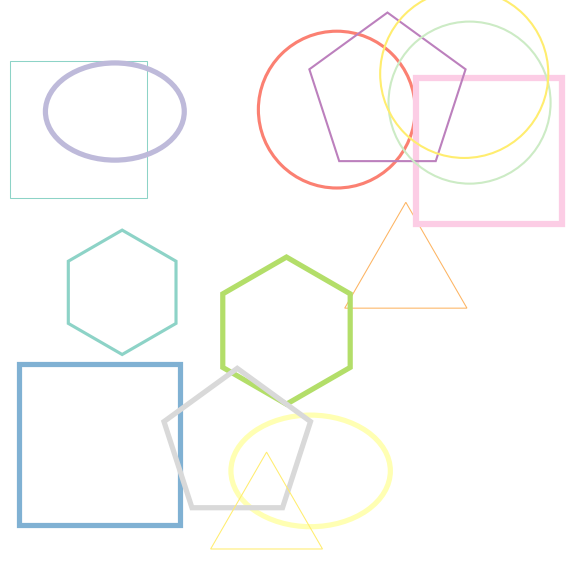[{"shape": "square", "thickness": 0.5, "radius": 0.6, "center": [0.136, 0.775]}, {"shape": "hexagon", "thickness": 1.5, "radius": 0.54, "center": [0.212, 0.493]}, {"shape": "oval", "thickness": 2.5, "radius": 0.69, "center": [0.538, 0.184]}, {"shape": "oval", "thickness": 2.5, "radius": 0.6, "center": [0.199, 0.806]}, {"shape": "circle", "thickness": 1.5, "radius": 0.68, "center": [0.583, 0.809]}, {"shape": "square", "thickness": 2.5, "radius": 0.7, "center": [0.172, 0.229]}, {"shape": "triangle", "thickness": 0.5, "radius": 0.61, "center": [0.703, 0.527]}, {"shape": "hexagon", "thickness": 2.5, "radius": 0.64, "center": [0.496, 0.427]}, {"shape": "square", "thickness": 3, "radius": 0.63, "center": [0.847, 0.738]}, {"shape": "pentagon", "thickness": 2.5, "radius": 0.67, "center": [0.411, 0.228]}, {"shape": "pentagon", "thickness": 1, "radius": 0.71, "center": [0.671, 0.835]}, {"shape": "circle", "thickness": 1, "radius": 0.7, "center": [0.813, 0.821]}, {"shape": "triangle", "thickness": 0.5, "radius": 0.56, "center": [0.462, 0.104]}, {"shape": "circle", "thickness": 1, "radius": 0.73, "center": [0.804, 0.871]}]